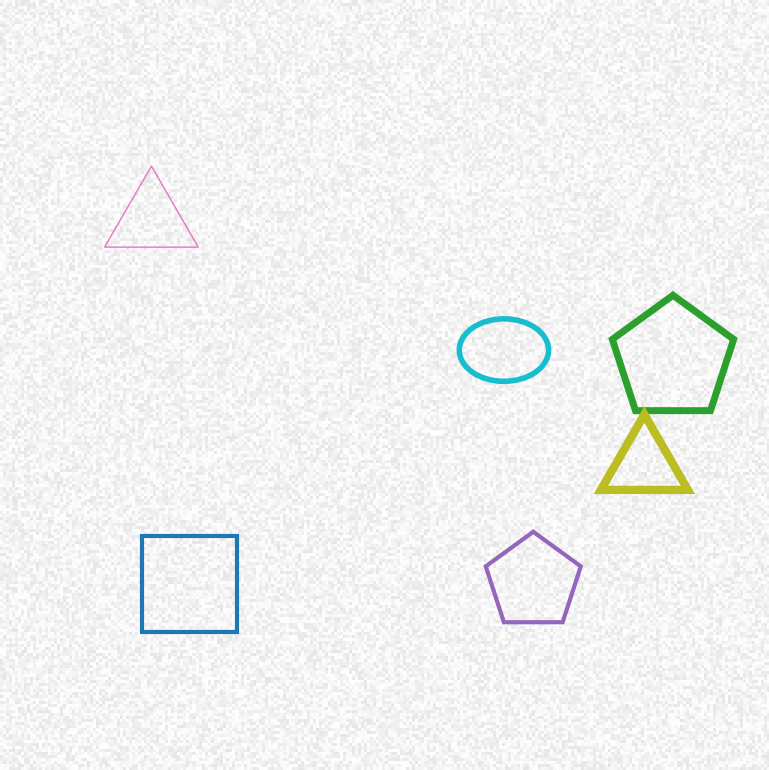[{"shape": "square", "thickness": 1.5, "radius": 0.31, "center": [0.246, 0.241]}, {"shape": "pentagon", "thickness": 2.5, "radius": 0.41, "center": [0.874, 0.534]}, {"shape": "pentagon", "thickness": 1.5, "radius": 0.32, "center": [0.693, 0.244]}, {"shape": "triangle", "thickness": 0.5, "radius": 0.35, "center": [0.197, 0.714]}, {"shape": "triangle", "thickness": 3, "radius": 0.33, "center": [0.837, 0.396]}, {"shape": "oval", "thickness": 2, "radius": 0.29, "center": [0.654, 0.545]}]